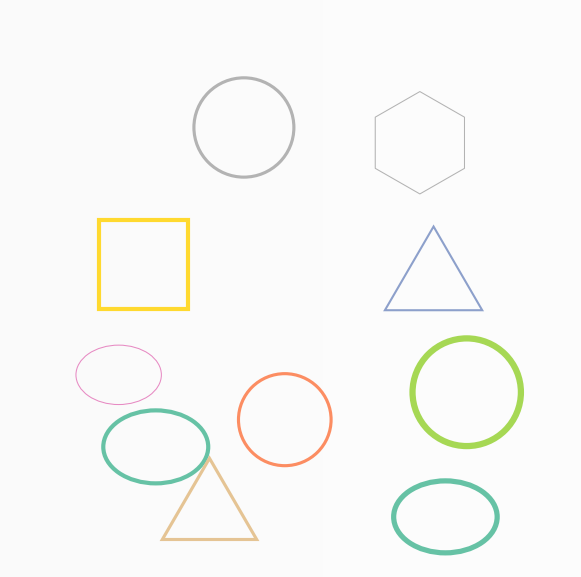[{"shape": "oval", "thickness": 2.5, "radius": 0.45, "center": [0.766, 0.104]}, {"shape": "oval", "thickness": 2, "radius": 0.45, "center": [0.268, 0.225]}, {"shape": "circle", "thickness": 1.5, "radius": 0.4, "center": [0.49, 0.272]}, {"shape": "triangle", "thickness": 1, "radius": 0.48, "center": [0.746, 0.51]}, {"shape": "oval", "thickness": 0.5, "radius": 0.37, "center": [0.204, 0.35]}, {"shape": "circle", "thickness": 3, "radius": 0.47, "center": [0.803, 0.32]}, {"shape": "square", "thickness": 2, "radius": 0.38, "center": [0.247, 0.541]}, {"shape": "triangle", "thickness": 1.5, "radius": 0.47, "center": [0.36, 0.112]}, {"shape": "circle", "thickness": 1.5, "radius": 0.43, "center": [0.42, 0.778]}, {"shape": "hexagon", "thickness": 0.5, "radius": 0.44, "center": [0.722, 0.752]}]